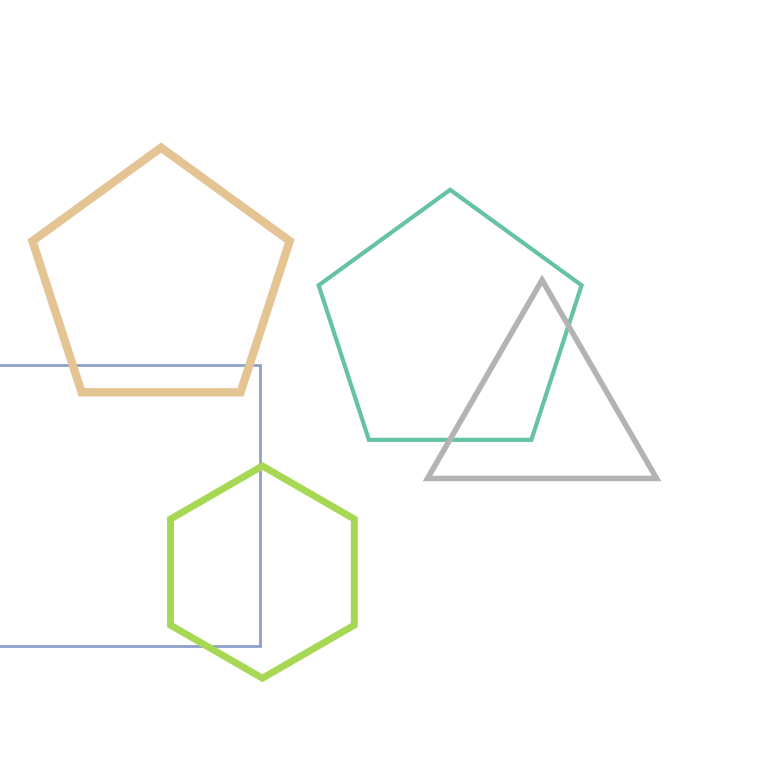[{"shape": "pentagon", "thickness": 1.5, "radius": 0.9, "center": [0.585, 0.574]}, {"shape": "square", "thickness": 1, "radius": 0.91, "center": [0.155, 0.344]}, {"shape": "hexagon", "thickness": 2.5, "radius": 0.69, "center": [0.341, 0.257]}, {"shape": "pentagon", "thickness": 3, "radius": 0.88, "center": [0.209, 0.633]}, {"shape": "triangle", "thickness": 2, "radius": 0.86, "center": [0.704, 0.465]}]